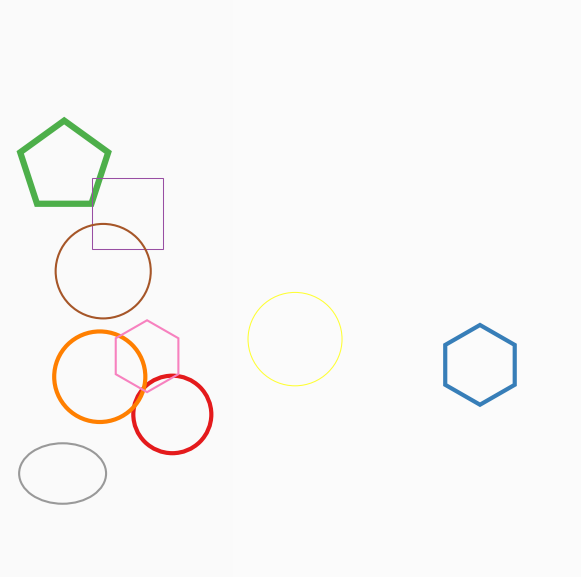[{"shape": "circle", "thickness": 2, "radius": 0.34, "center": [0.296, 0.281]}, {"shape": "hexagon", "thickness": 2, "radius": 0.35, "center": [0.826, 0.367]}, {"shape": "pentagon", "thickness": 3, "radius": 0.4, "center": [0.11, 0.711]}, {"shape": "square", "thickness": 0.5, "radius": 0.31, "center": [0.22, 0.63]}, {"shape": "circle", "thickness": 2, "radius": 0.39, "center": [0.172, 0.347]}, {"shape": "circle", "thickness": 0.5, "radius": 0.4, "center": [0.508, 0.412]}, {"shape": "circle", "thickness": 1, "radius": 0.41, "center": [0.178, 0.53]}, {"shape": "hexagon", "thickness": 1, "radius": 0.31, "center": [0.253, 0.382]}, {"shape": "oval", "thickness": 1, "radius": 0.37, "center": [0.108, 0.179]}]